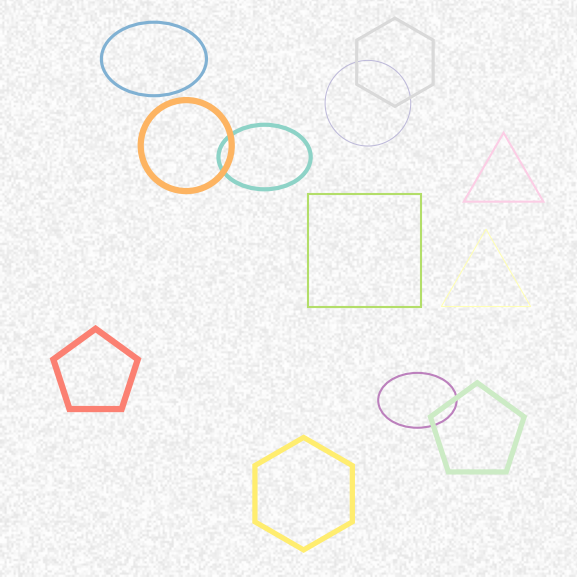[{"shape": "oval", "thickness": 2, "radius": 0.4, "center": [0.458, 0.727]}, {"shape": "triangle", "thickness": 0.5, "radius": 0.45, "center": [0.842, 0.513]}, {"shape": "circle", "thickness": 0.5, "radius": 0.37, "center": [0.637, 0.82]}, {"shape": "pentagon", "thickness": 3, "radius": 0.38, "center": [0.165, 0.353]}, {"shape": "oval", "thickness": 1.5, "radius": 0.45, "center": [0.267, 0.897]}, {"shape": "circle", "thickness": 3, "radius": 0.39, "center": [0.322, 0.747]}, {"shape": "square", "thickness": 1, "radius": 0.49, "center": [0.632, 0.566]}, {"shape": "triangle", "thickness": 1, "radius": 0.4, "center": [0.872, 0.69]}, {"shape": "hexagon", "thickness": 1.5, "radius": 0.38, "center": [0.684, 0.891]}, {"shape": "oval", "thickness": 1, "radius": 0.34, "center": [0.723, 0.306]}, {"shape": "pentagon", "thickness": 2.5, "radius": 0.43, "center": [0.826, 0.251]}, {"shape": "hexagon", "thickness": 2.5, "radius": 0.49, "center": [0.526, 0.144]}]